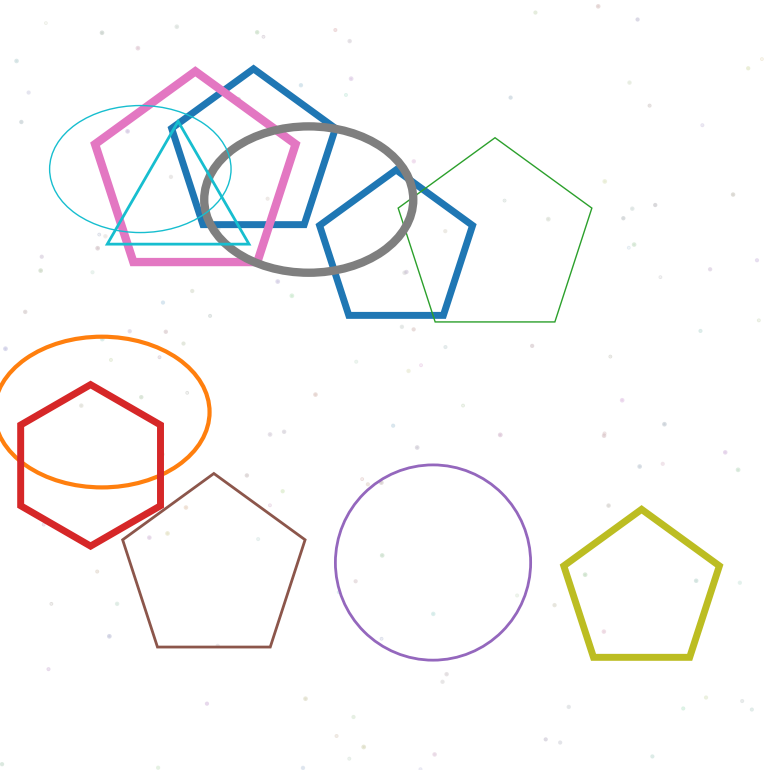[{"shape": "pentagon", "thickness": 2.5, "radius": 0.56, "center": [0.329, 0.799]}, {"shape": "pentagon", "thickness": 2.5, "radius": 0.52, "center": [0.514, 0.675]}, {"shape": "oval", "thickness": 1.5, "radius": 0.7, "center": [0.132, 0.465]}, {"shape": "pentagon", "thickness": 0.5, "radius": 0.66, "center": [0.643, 0.689]}, {"shape": "hexagon", "thickness": 2.5, "radius": 0.52, "center": [0.118, 0.396]}, {"shape": "circle", "thickness": 1, "radius": 0.63, "center": [0.562, 0.269]}, {"shape": "pentagon", "thickness": 1, "radius": 0.62, "center": [0.278, 0.26]}, {"shape": "pentagon", "thickness": 3, "radius": 0.68, "center": [0.254, 0.77]}, {"shape": "oval", "thickness": 3, "radius": 0.68, "center": [0.401, 0.741]}, {"shape": "pentagon", "thickness": 2.5, "radius": 0.53, "center": [0.833, 0.232]}, {"shape": "oval", "thickness": 0.5, "radius": 0.59, "center": [0.182, 0.78]}, {"shape": "triangle", "thickness": 1, "radius": 0.53, "center": [0.231, 0.736]}]